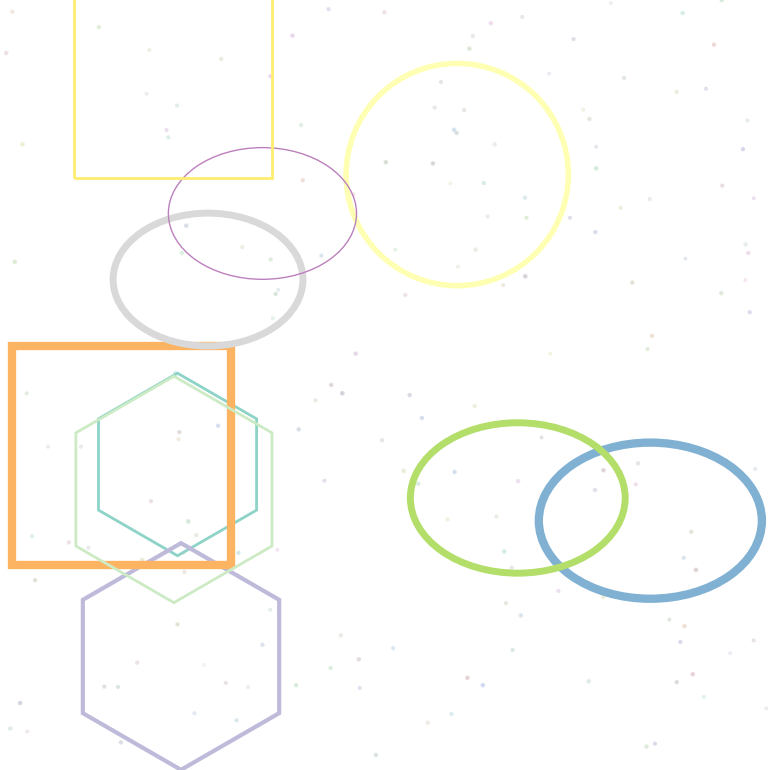[{"shape": "hexagon", "thickness": 1, "radius": 0.59, "center": [0.231, 0.397]}, {"shape": "circle", "thickness": 2, "radius": 0.72, "center": [0.594, 0.773]}, {"shape": "hexagon", "thickness": 1.5, "radius": 0.74, "center": [0.235, 0.147]}, {"shape": "oval", "thickness": 3, "radius": 0.72, "center": [0.845, 0.324]}, {"shape": "square", "thickness": 3, "radius": 0.71, "center": [0.158, 0.409]}, {"shape": "oval", "thickness": 2.5, "radius": 0.7, "center": [0.672, 0.353]}, {"shape": "oval", "thickness": 2.5, "radius": 0.62, "center": [0.27, 0.637]}, {"shape": "oval", "thickness": 0.5, "radius": 0.61, "center": [0.341, 0.723]}, {"shape": "hexagon", "thickness": 1, "radius": 0.74, "center": [0.226, 0.364]}, {"shape": "square", "thickness": 1, "radius": 0.64, "center": [0.224, 0.898]}]